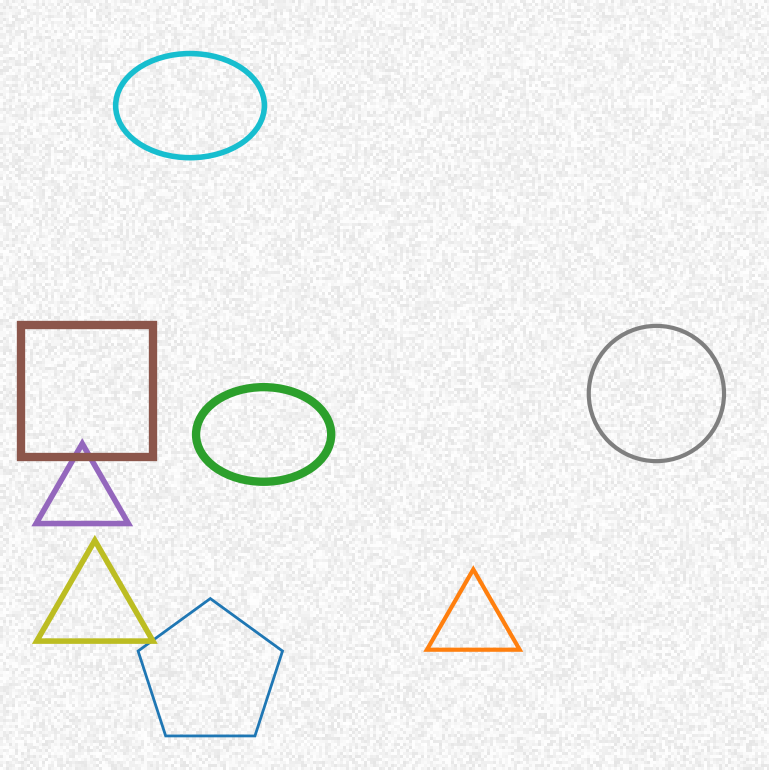[{"shape": "pentagon", "thickness": 1, "radius": 0.49, "center": [0.273, 0.124]}, {"shape": "triangle", "thickness": 1.5, "radius": 0.35, "center": [0.615, 0.191]}, {"shape": "oval", "thickness": 3, "radius": 0.44, "center": [0.342, 0.436]}, {"shape": "triangle", "thickness": 2, "radius": 0.35, "center": [0.107, 0.355]}, {"shape": "square", "thickness": 3, "radius": 0.43, "center": [0.112, 0.492]}, {"shape": "circle", "thickness": 1.5, "radius": 0.44, "center": [0.852, 0.489]}, {"shape": "triangle", "thickness": 2, "radius": 0.44, "center": [0.123, 0.211]}, {"shape": "oval", "thickness": 2, "radius": 0.48, "center": [0.247, 0.863]}]